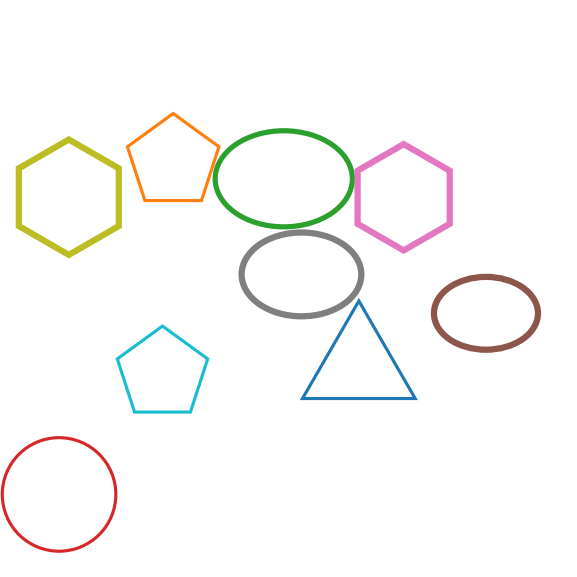[{"shape": "triangle", "thickness": 1.5, "radius": 0.56, "center": [0.621, 0.365]}, {"shape": "pentagon", "thickness": 1.5, "radius": 0.42, "center": [0.3, 0.719]}, {"shape": "oval", "thickness": 2.5, "radius": 0.59, "center": [0.491, 0.69]}, {"shape": "circle", "thickness": 1.5, "radius": 0.49, "center": [0.102, 0.143]}, {"shape": "oval", "thickness": 3, "radius": 0.45, "center": [0.841, 0.457]}, {"shape": "hexagon", "thickness": 3, "radius": 0.46, "center": [0.699, 0.658]}, {"shape": "oval", "thickness": 3, "radius": 0.52, "center": [0.522, 0.524]}, {"shape": "hexagon", "thickness": 3, "radius": 0.5, "center": [0.119, 0.658]}, {"shape": "pentagon", "thickness": 1.5, "radius": 0.41, "center": [0.281, 0.352]}]